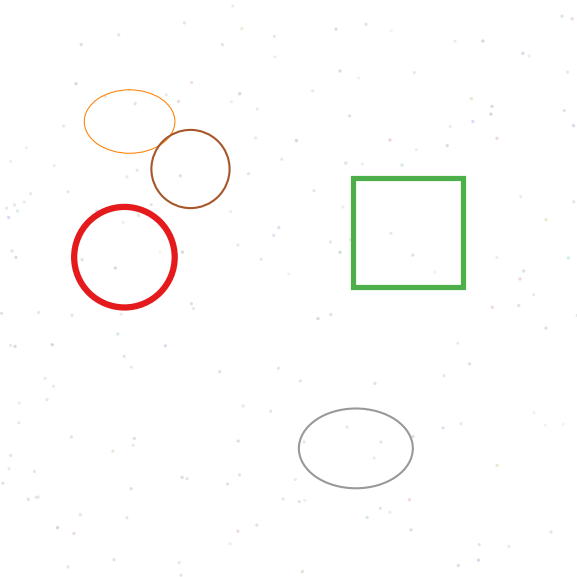[{"shape": "circle", "thickness": 3, "radius": 0.44, "center": [0.215, 0.554]}, {"shape": "square", "thickness": 2.5, "radius": 0.47, "center": [0.706, 0.597]}, {"shape": "oval", "thickness": 0.5, "radius": 0.39, "center": [0.224, 0.789]}, {"shape": "circle", "thickness": 1, "radius": 0.34, "center": [0.33, 0.707]}, {"shape": "oval", "thickness": 1, "radius": 0.49, "center": [0.616, 0.223]}]